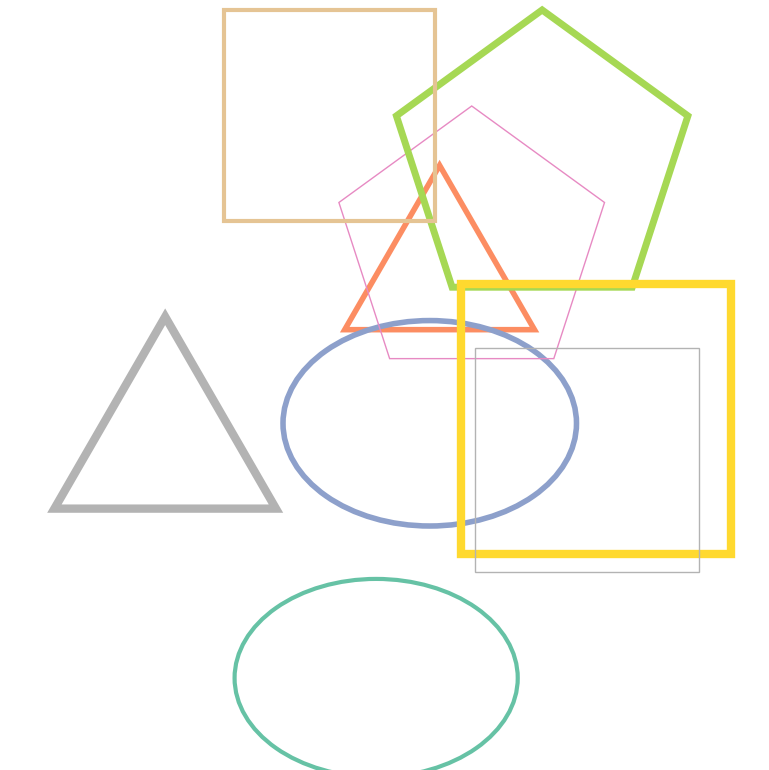[{"shape": "oval", "thickness": 1.5, "radius": 0.92, "center": [0.489, 0.119]}, {"shape": "triangle", "thickness": 2, "radius": 0.71, "center": [0.571, 0.643]}, {"shape": "oval", "thickness": 2, "radius": 0.95, "center": [0.558, 0.45]}, {"shape": "pentagon", "thickness": 0.5, "radius": 0.91, "center": [0.613, 0.681]}, {"shape": "pentagon", "thickness": 2.5, "radius": 1.0, "center": [0.704, 0.788]}, {"shape": "square", "thickness": 3, "radius": 0.88, "center": [0.774, 0.456]}, {"shape": "square", "thickness": 1.5, "radius": 0.68, "center": [0.428, 0.85]}, {"shape": "triangle", "thickness": 3, "radius": 0.83, "center": [0.215, 0.423]}, {"shape": "square", "thickness": 0.5, "radius": 0.73, "center": [0.762, 0.403]}]